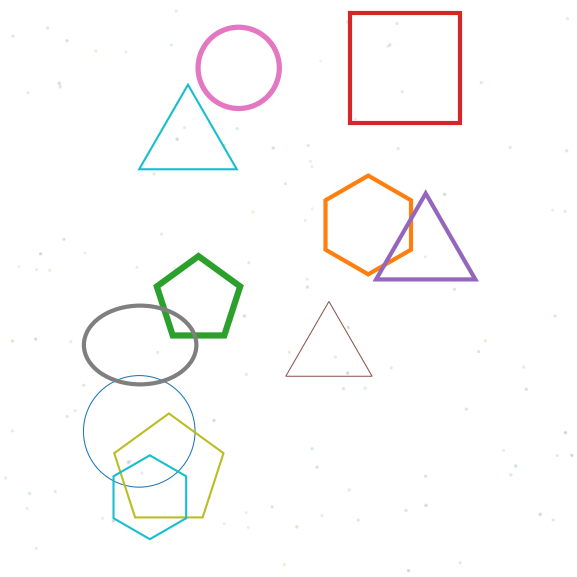[{"shape": "circle", "thickness": 0.5, "radius": 0.48, "center": [0.241, 0.252]}, {"shape": "hexagon", "thickness": 2, "radius": 0.43, "center": [0.638, 0.61]}, {"shape": "pentagon", "thickness": 3, "radius": 0.38, "center": [0.344, 0.48]}, {"shape": "square", "thickness": 2, "radius": 0.48, "center": [0.701, 0.881]}, {"shape": "triangle", "thickness": 2, "radius": 0.5, "center": [0.737, 0.565]}, {"shape": "triangle", "thickness": 0.5, "radius": 0.43, "center": [0.57, 0.391]}, {"shape": "circle", "thickness": 2.5, "radius": 0.35, "center": [0.413, 0.882]}, {"shape": "oval", "thickness": 2, "radius": 0.49, "center": [0.243, 0.402]}, {"shape": "pentagon", "thickness": 1, "radius": 0.5, "center": [0.292, 0.184]}, {"shape": "hexagon", "thickness": 1, "radius": 0.36, "center": [0.259, 0.138]}, {"shape": "triangle", "thickness": 1, "radius": 0.49, "center": [0.325, 0.755]}]